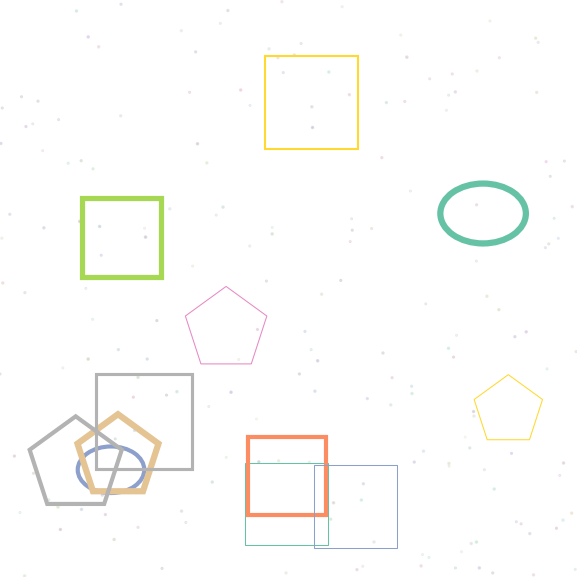[{"shape": "oval", "thickness": 3, "radius": 0.37, "center": [0.837, 0.629]}, {"shape": "square", "thickness": 0.5, "radius": 0.36, "center": [0.496, 0.126]}, {"shape": "square", "thickness": 2, "radius": 0.34, "center": [0.497, 0.175]}, {"shape": "square", "thickness": 0.5, "radius": 0.36, "center": [0.616, 0.122]}, {"shape": "oval", "thickness": 2, "radius": 0.29, "center": [0.192, 0.186]}, {"shape": "pentagon", "thickness": 0.5, "radius": 0.37, "center": [0.392, 0.429]}, {"shape": "square", "thickness": 2.5, "radius": 0.34, "center": [0.211, 0.588]}, {"shape": "square", "thickness": 1, "radius": 0.4, "center": [0.539, 0.822]}, {"shape": "pentagon", "thickness": 0.5, "radius": 0.31, "center": [0.88, 0.288]}, {"shape": "pentagon", "thickness": 3, "radius": 0.37, "center": [0.204, 0.208]}, {"shape": "square", "thickness": 1.5, "radius": 0.41, "center": [0.249, 0.269]}, {"shape": "pentagon", "thickness": 2, "radius": 0.42, "center": [0.131, 0.194]}]